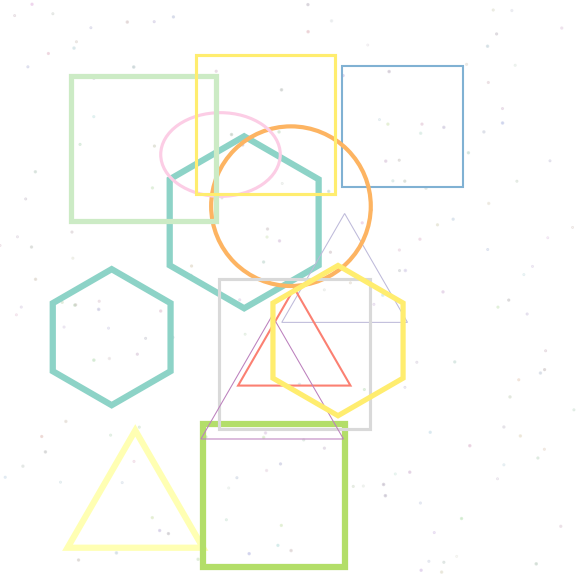[{"shape": "hexagon", "thickness": 3, "radius": 0.59, "center": [0.193, 0.415]}, {"shape": "hexagon", "thickness": 3, "radius": 0.74, "center": [0.423, 0.614]}, {"shape": "triangle", "thickness": 3, "radius": 0.68, "center": [0.234, 0.118]}, {"shape": "triangle", "thickness": 0.5, "radius": 0.63, "center": [0.597, 0.504]}, {"shape": "triangle", "thickness": 1, "radius": 0.56, "center": [0.51, 0.388]}, {"shape": "square", "thickness": 1, "radius": 0.52, "center": [0.696, 0.78]}, {"shape": "circle", "thickness": 2, "radius": 0.69, "center": [0.504, 0.642]}, {"shape": "square", "thickness": 3, "radius": 0.62, "center": [0.474, 0.141]}, {"shape": "oval", "thickness": 1.5, "radius": 0.52, "center": [0.382, 0.732]}, {"shape": "square", "thickness": 1.5, "radius": 0.65, "center": [0.51, 0.386]}, {"shape": "triangle", "thickness": 0.5, "radius": 0.71, "center": [0.471, 0.31]}, {"shape": "square", "thickness": 2.5, "radius": 0.63, "center": [0.248, 0.743]}, {"shape": "square", "thickness": 1.5, "radius": 0.6, "center": [0.46, 0.783]}, {"shape": "hexagon", "thickness": 2.5, "radius": 0.65, "center": [0.585, 0.409]}]